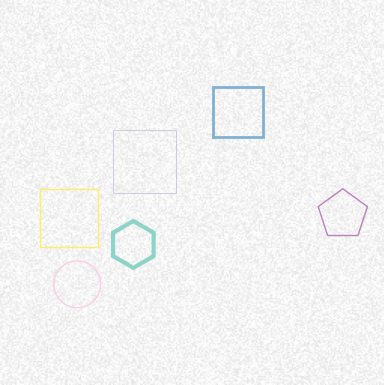[{"shape": "hexagon", "thickness": 3, "radius": 0.3, "center": [0.346, 0.365]}, {"shape": "square", "thickness": 0.5, "radius": 0.41, "center": [0.376, 0.58]}, {"shape": "square", "thickness": 2, "radius": 0.32, "center": [0.619, 0.708]}, {"shape": "circle", "thickness": 1, "radius": 0.3, "center": [0.2, 0.262]}, {"shape": "pentagon", "thickness": 1, "radius": 0.34, "center": [0.89, 0.443]}, {"shape": "square", "thickness": 1, "radius": 0.38, "center": [0.178, 0.434]}]